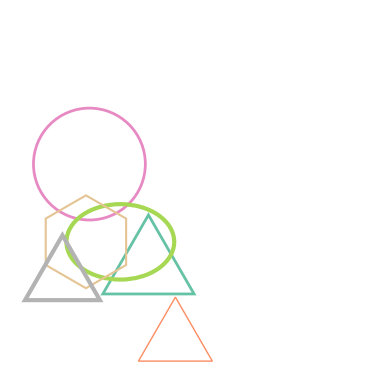[{"shape": "triangle", "thickness": 2, "radius": 0.68, "center": [0.386, 0.305]}, {"shape": "triangle", "thickness": 1, "radius": 0.55, "center": [0.456, 0.117]}, {"shape": "circle", "thickness": 2, "radius": 0.73, "center": [0.232, 0.574]}, {"shape": "oval", "thickness": 3, "radius": 0.7, "center": [0.313, 0.372]}, {"shape": "hexagon", "thickness": 1.5, "radius": 0.6, "center": [0.223, 0.372]}, {"shape": "triangle", "thickness": 3, "radius": 0.56, "center": [0.162, 0.277]}]